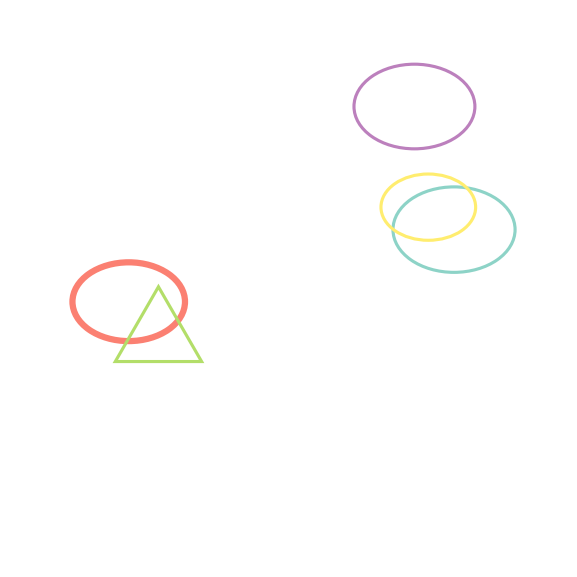[{"shape": "oval", "thickness": 1.5, "radius": 0.53, "center": [0.786, 0.602]}, {"shape": "oval", "thickness": 3, "radius": 0.49, "center": [0.223, 0.477]}, {"shape": "triangle", "thickness": 1.5, "radius": 0.43, "center": [0.274, 0.416]}, {"shape": "oval", "thickness": 1.5, "radius": 0.52, "center": [0.718, 0.815]}, {"shape": "oval", "thickness": 1.5, "radius": 0.41, "center": [0.742, 0.64]}]